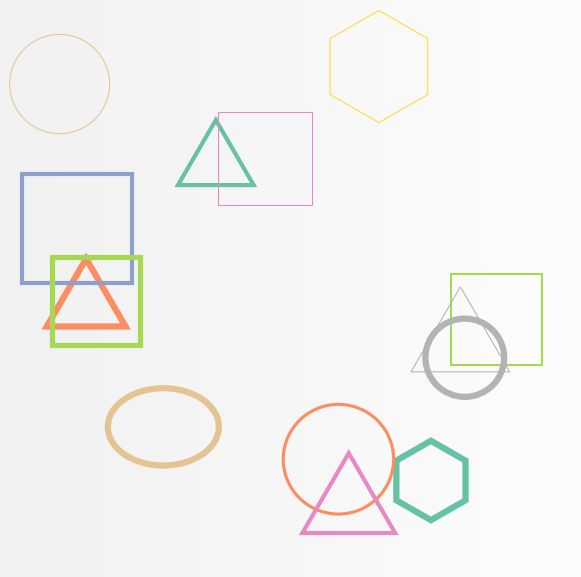[{"shape": "triangle", "thickness": 2, "radius": 0.38, "center": [0.371, 0.716]}, {"shape": "hexagon", "thickness": 3, "radius": 0.34, "center": [0.741, 0.167]}, {"shape": "triangle", "thickness": 3, "radius": 0.39, "center": [0.148, 0.473]}, {"shape": "circle", "thickness": 1.5, "radius": 0.47, "center": [0.582, 0.204]}, {"shape": "square", "thickness": 2, "radius": 0.47, "center": [0.133, 0.604]}, {"shape": "square", "thickness": 0.5, "radius": 0.4, "center": [0.457, 0.725]}, {"shape": "triangle", "thickness": 2, "radius": 0.46, "center": [0.6, 0.122]}, {"shape": "square", "thickness": 2.5, "radius": 0.38, "center": [0.165, 0.478]}, {"shape": "square", "thickness": 1, "radius": 0.39, "center": [0.855, 0.446]}, {"shape": "hexagon", "thickness": 0.5, "radius": 0.49, "center": [0.652, 0.884]}, {"shape": "oval", "thickness": 3, "radius": 0.48, "center": [0.281, 0.26]}, {"shape": "circle", "thickness": 0.5, "radius": 0.43, "center": [0.103, 0.854]}, {"shape": "circle", "thickness": 3, "radius": 0.34, "center": [0.8, 0.38]}, {"shape": "triangle", "thickness": 0.5, "radius": 0.49, "center": [0.792, 0.404]}]